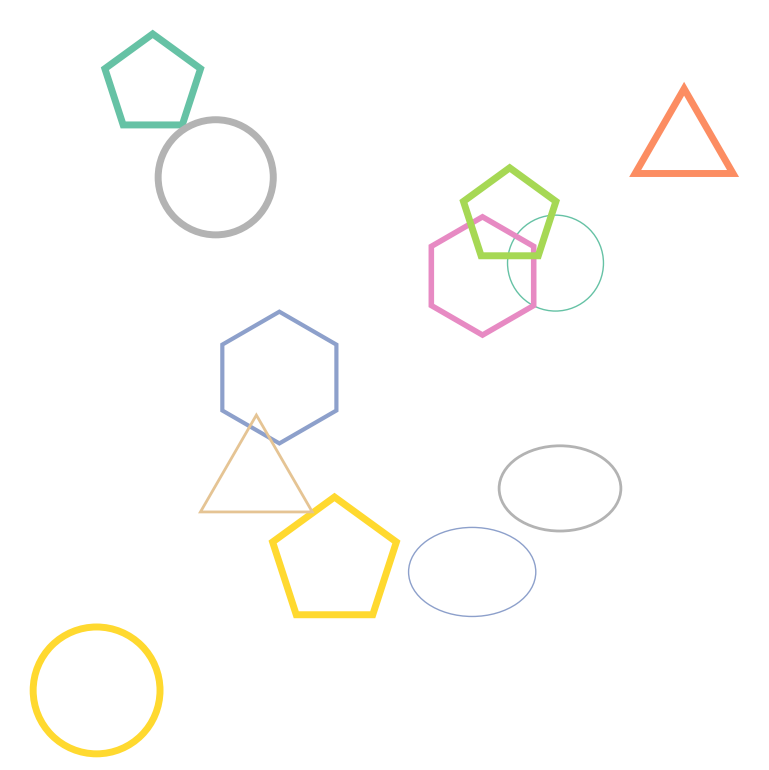[{"shape": "pentagon", "thickness": 2.5, "radius": 0.33, "center": [0.198, 0.891]}, {"shape": "circle", "thickness": 0.5, "radius": 0.31, "center": [0.721, 0.658]}, {"shape": "triangle", "thickness": 2.5, "radius": 0.37, "center": [0.888, 0.811]}, {"shape": "hexagon", "thickness": 1.5, "radius": 0.43, "center": [0.363, 0.51]}, {"shape": "oval", "thickness": 0.5, "radius": 0.41, "center": [0.613, 0.257]}, {"shape": "hexagon", "thickness": 2, "radius": 0.38, "center": [0.627, 0.642]}, {"shape": "pentagon", "thickness": 2.5, "radius": 0.32, "center": [0.662, 0.719]}, {"shape": "pentagon", "thickness": 2.5, "radius": 0.42, "center": [0.434, 0.27]}, {"shape": "circle", "thickness": 2.5, "radius": 0.41, "center": [0.125, 0.103]}, {"shape": "triangle", "thickness": 1, "radius": 0.42, "center": [0.333, 0.377]}, {"shape": "circle", "thickness": 2.5, "radius": 0.37, "center": [0.28, 0.77]}, {"shape": "oval", "thickness": 1, "radius": 0.4, "center": [0.727, 0.366]}]